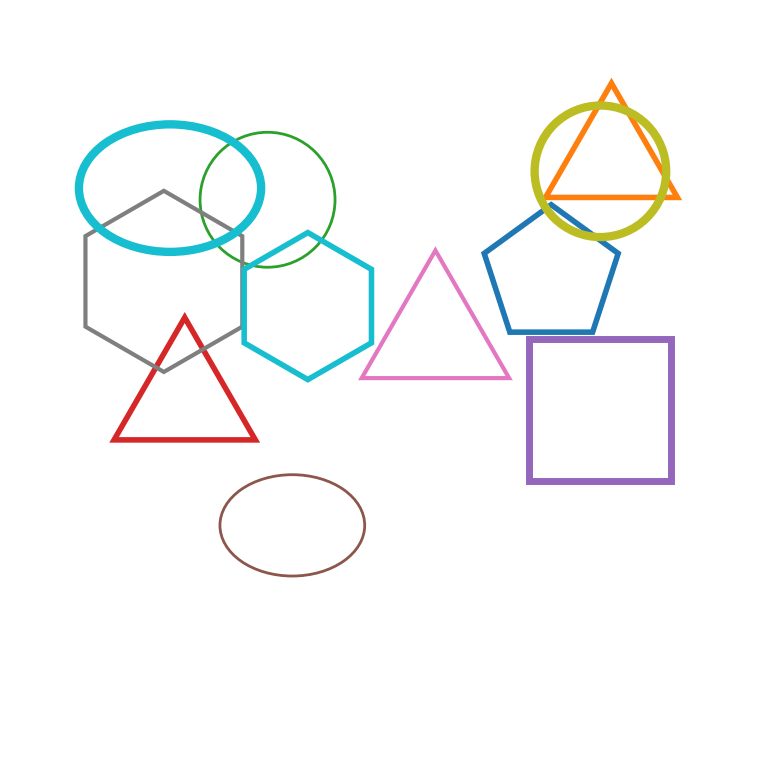[{"shape": "pentagon", "thickness": 2, "radius": 0.46, "center": [0.716, 0.643]}, {"shape": "triangle", "thickness": 2, "radius": 0.49, "center": [0.794, 0.793]}, {"shape": "circle", "thickness": 1, "radius": 0.44, "center": [0.347, 0.741]}, {"shape": "triangle", "thickness": 2, "radius": 0.53, "center": [0.24, 0.482]}, {"shape": "square", "thickness": 2.5, "radius": 0.46, "center": [0.779, 0.467]}, {"shape": "oval", "thickness": 1, "radius": 0.47, "center": [0.38, 0.318]}, {"shape": "triangle", "thickness": 1.5, "radius": 0.55, "center": [0.565, 0.564]}, {"shape": "hexagon", "thickness": 1.5, "radius": 0.59, "center": [0.213, 0.635]}, {"shape": "circle", "thickness": 3, "radius": 0.43, "center": [0.78, 0.778]}, {"shape": "oval", "thickness": 3, "radius": 0.59, "center": [0.221, 0.756]}, {"shape": "hexagon", "thickness": 2, "radius": 0.48, "center": [0.4, 0.602]}]